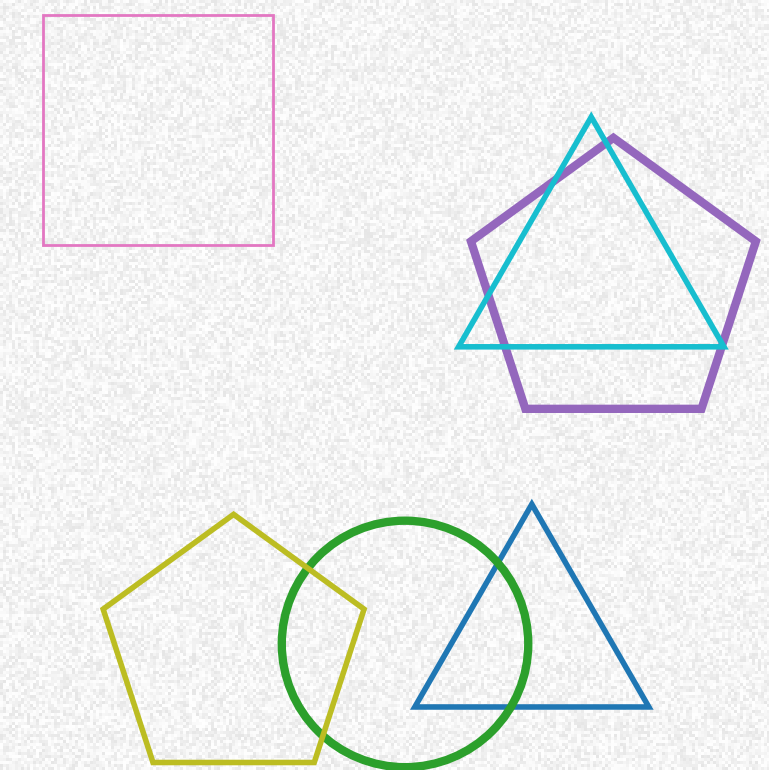[{"shape": "triangle", "thickness": 2, "radius": 0.88, "center": [0.691, 0.17]}, {"shape": "circle", "thickness": 3, "radius": 0.8, "center": [0.526, 0.164]}, {"shape": "pentagon", "thickness": 3, "radius": 0.97, "center": [0.797, 0.626]}, {"shape": "square", "thickness": 1, "radius": 0.75, "center": [0.205, 0.831]}, {"shape": "pentagon", "thickness": 2, "radius": 0.89, "center": [0.303, 0.154]}, {"shape": "triangle", "thickness": 2, "radius": 0.99, "center": [0.768, 0.649]}]